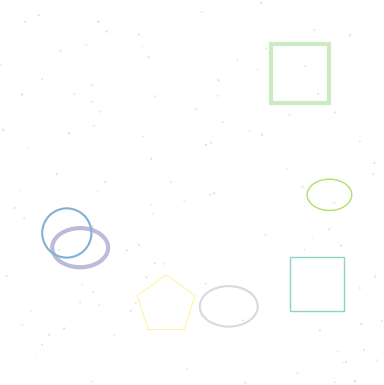[{"shape": "square", "thickness": 1, "radius": 0.35, "center": [0.824, 0.262]}, {"shape": "oval", "thickness": 3, "radius": 0.36, "center": [0.208, 0.357]}, {"shape": "circle", "thickness": 1.5, "radius": 0.32, "center": [0.174, 0.395]}, {"shape": "oval", "thickness": 1, "radius": 0.29, "center": [0.856, 0.494]}, {"shape": "oval", "thickness": 1.5, "radius": 0.38, "center": [0.594, 0.204]}, {"shape": "square", "thickness": 3, "radius": 0.38, "center": [0.779, 0.809]}, {"shape": "pentagon", "thickness": 0.5, "radius": 0.39, "center": [0.432, 0.208]}]